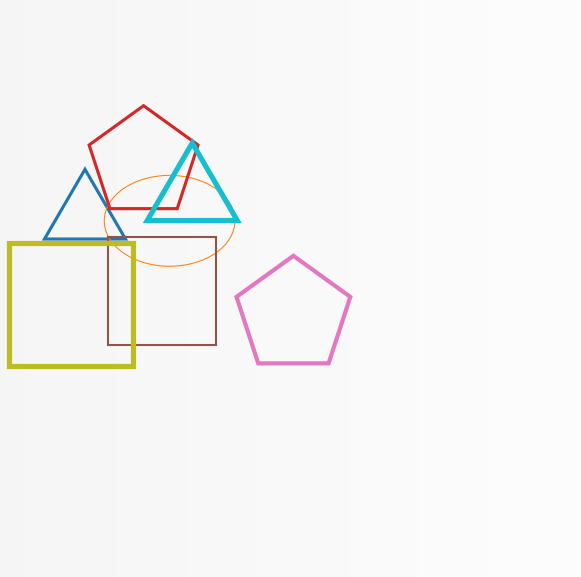[{"shape": "triangle", "thickness": 1.5, "radius": 0.4, "center": [0.146, 0.625]}, {"shape": "oval", "thickness": 0.5, "radius": 0.56, "center": [0.292, 0.617]}, {"shape": "pentagon", "thickness": 1.5, "radius": 0.49, "center": [0.247, 0.718]}, {"shape": "square", "thickness": 1, "radius": 0.47, "center": [0.279, 0.495]}, {"shape": "pentagon", "thickness": 2, "radius": 0.51, "center": [0.505, 0.453]}, {"shape": "square", "thickness": 2.5, "radius": 0.53, "center": [0.122, 0.472]}, {"shape": "triangle", "thickness": 2.5, "radius": 0.45, "center": [0.331, 0.662]}]